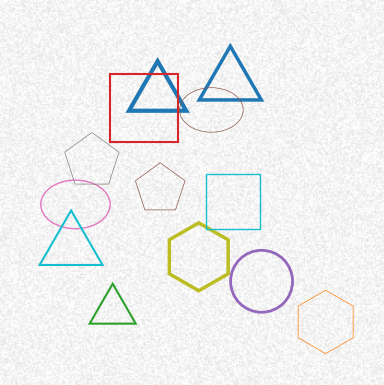[{"shape": "triangle", "thickness": 2.5, "radius": 0.47, "center": [0.598, 0.787]}, {"shape": "triangle", "thickness": 3, "radius": 0.43, "center": [0.409, 0.755]}, {"shape": "hexagon", "thickness": 0.5, "radius": 0.41, "center": [0.846, 0.164]}, {"shape": "triangle", "thickness": 1.5, "radius": 0.35, "center": [0.293, 0.194]}, {"shape": "square", "thickness": 1.5, "radius": 0.44, "center": [0.375, 0.72]}, {"shape": "circle", "thickness": 2, "radius": 0.4, "center": [0.679, 0.269]}, {"shape": "oval", "thickness": 0.5, "radius": 0.41, "center": [0.549, 0.714]}, {"shape": "pentagon", "thickness": 0.5, "radius": 0.34, "center": [0.416, 0.51]}, {"shape": "oval", "thickness": 1, "radius": 0.45, "center": [0.196, 0.469]}, {"shape": "pentagon", "thickness": 0.5, "radius": 0.37, "center": [0.239, 0.582]}, {"shape": "hexagon", "thickness": 2.5, "radius": 0.44, "center": [0.516, 0.333]}, {"shape": "triangle", "thickness": 1.5, "radius": 0.47, "center": [0.185, 0.359]}, {"shape": "square", "thickness": 1, "radius": 0.35, "center": [0.605, 0.476]}]